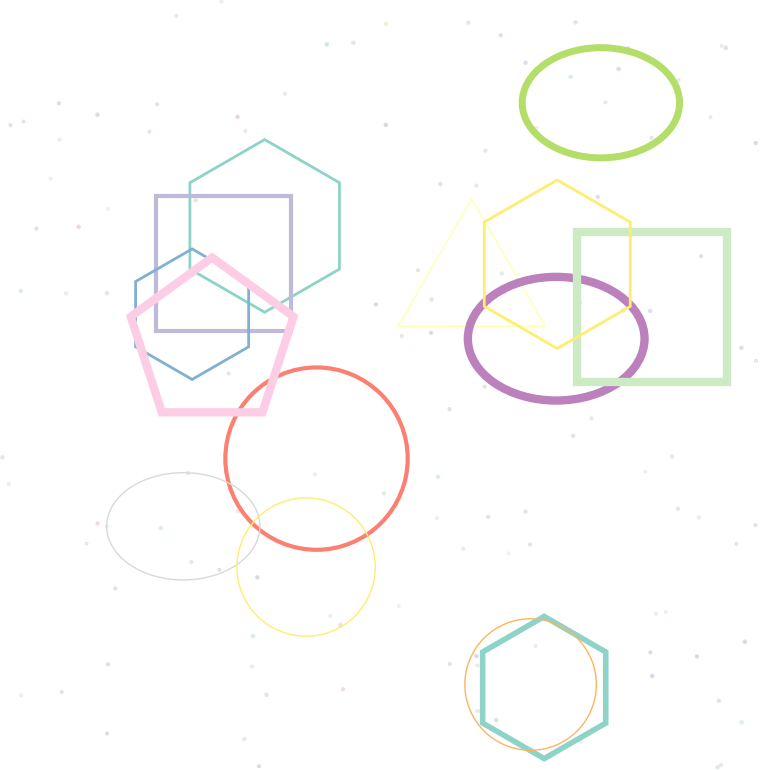[{"shape": "hexagon", "thickness": 1, "radius": 0.56, "center": [0.344, 0.707]}, {"shape": "hexagon", "thickness": 2, "radius": 0.46, "center": [0.707, 0.107]}, {"shape": "triangle", "thickness": 0.5, "radius": 0.55, "center": [0.613, 0.631]}, {"shape": "square", "thickness": 1.5, "radius": 0.44, "center": [0.29, 0.658]}, {"shape": "circle", "thickness": 1.5, "radius": 0.59, "center": [0.411, 0.404]}, {"shape": "hexagon", "thickness": 1, "radius": 0.42, "center": [0.25, 0.592]}, {"shape": "circle", "thickness": 0.5, "radius": 0.43, "center": [0.689, 0.111]}, {"shape": "oval", "thickness": 2.5, "radius": 0.51, "center": [0.78, 0.867]}, {"shape": "pentagon", "thickness": 3, "radius": 0.56, "center": [0.276, 0.554]}, {"shape": "oval", "thickness": 0.5, "radius": 0.5, "center": [0.238, 0.316]}, {"shape": "oval", "thickness": 3, "radius": 0.57, "center": [0.722, 0.56]}, {"shape": "square", "thickness": 3, "radius": 0.49, "center": [0.847, 0.601]}, {"shape": "circle", "thickness": 0.5, "radius": 0.45, "center": [0.397, 0.264]}, {"shape": "hexagon", "thickness": 1, "radius": 0.55, "center": [0.724, 0.657]}]